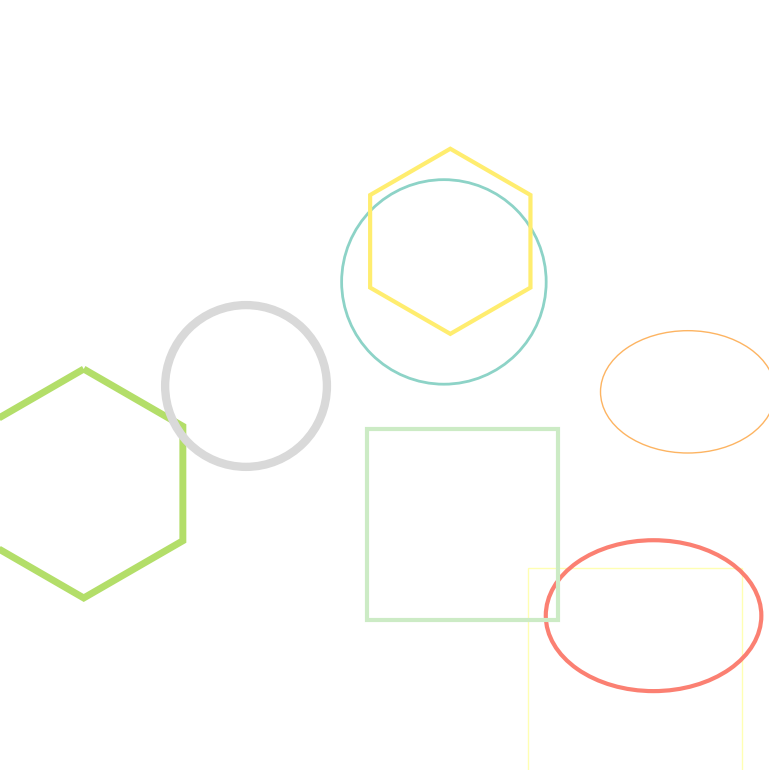[{"shape": "circle", "thickness": 1, "radius": 0.66, "center": [0.576, 0.634]}, {"shape": "square", "thickness": 0.5, "radius": 0.69, "center": [0.825, 0.124]}, {"shape": "oval", "thickness": 1.5, "radius": 0.7, "center": [0.849, 0.2]}, {"shape": "oval", "thickness": 0.5, "radius": 0.57, "center": [0.893, 0.491]}, {"shape": "hexagon", "thickness": 2.5, "radius": 0.74, "center": [0.109, 0.372]}, {"shape": "circle", "thickness": 3, "radius": 0.53, "center": [0.32, 0.499]}, {"shape": "square", "thickness": 1.5, "radius": 0.62, "center": [0.6, 0.319]}, {"shape": "hexagon", "thickness": 1.5, "radius": 0.6, "center": [0.585, 0.687]}]